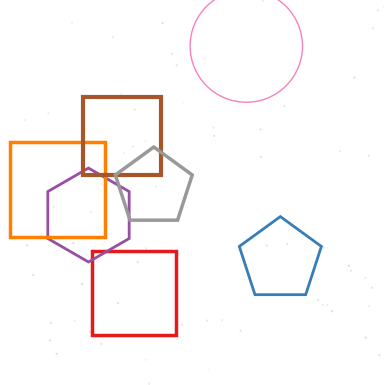[{"shape": "square", "thickness": 2.5, "radius": 0.54, "center": [0.348, 0.239]}, {"shape": "pentagon", "thickness": 2, "radius": 0.56, "center": [0.728, 0.325]}, {"shape": "hexagon", "thickness": 2, "radius": 0.61, "center": [0.23, 0.441]}, {"shape": "square", "thickness": 2.5, "radius": 0.62, "center": [0.149, 0.507]}, {"shape": "square", "thickness": 3, "radius": 0.51, "center": [0.317, 0.647]}, {"shape": "circle", "thickness": 1, "radius": 0.73, "center": [0.64, 0.88]}, {"shape": "pentagon", "thickness": 2.5, "radius": 0.53, "center": [0.399, 0.513]}]